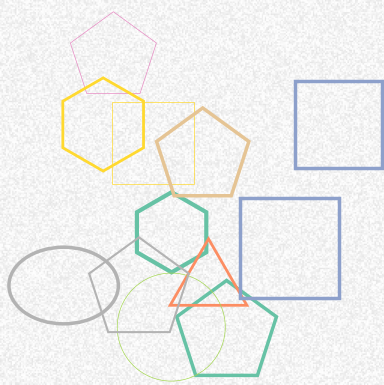[{"shape": "hexagon", "thickness": 3, "radius": 0.52, "center": [0.446, 0.397]}, {"shape": "pentagon", "thickness": 2.5, "radius": 0.68, "center": [0.589, 0.135]}, {"shape": "triangle", "thickness": 2, "radius": 0.58, "center": [0.542, 0.265]}, {"shape": "square", "thickness": 2.5, "radius": 0.65, "center": [0.752, 0.356]}, {"shape": "square", "thickness": 2.5, "radius": 0.56, "center": [0.879, 0.677]}, {"shape": "pentagon", "thickness": 0.5, "radius": 0.59, "center": [0.295, 0.852]}, {"shape": "circle", "thickness": 0.5, "radius": 0.7, "center": [0.445, 0.15]}, {"shape": "hexagon", "thickness": 2, "radius": 0.61, "center": [0.268, 0.677]}, {"shape": "square", "thickness": 0.5, "radius": 0.53, "center": [0.397, 0.63]}, {"shape": "pentagon", "thickness": 2.5, "radius": 0.63, "center": [0.527, 0.594]}, {"shape": "pentagon", "thickness": 1.5, "radius": 0.68, "center": [0.361, 0.247]}, {"shape": "oval", "thickness": 2.5, "radius": 0.71, "center": [0.165, 0.258]}]